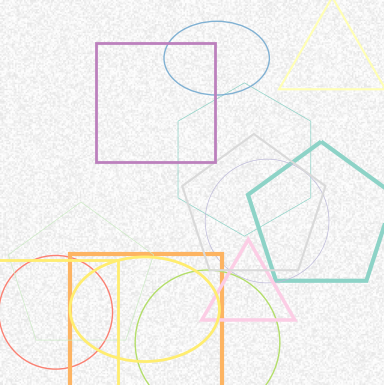[{"shape": "pentagon", "thickness": 3, "radius": 1.0, "center": [0.834, 0.432]}, {"shape": "hexagon", "thickness": 0.5, "radius": 1.0, "center": [0.635, 0.586]}, {"shape": "triangle", "thickness": 1.5, "radius": 0.8, "center": [0.863, 0.848]}, {"shape": "circle", "thickness": 0.5, "radius": 0.8, "center": [0.694, 0.426]}, {"shape": "circle", "thickness": 1, "radius": 0.74, "center": [0.145, 0.189]}, {"shape": "oval", "thickness": 1, "radius": 0.68, "center": [0.563, 0.849]}, {"shape": "square", "thickness": 3, "radius": 0.98, "center": [0.379, 0.143]}, {"shape": "circle", "thickness": 1, "radius": 0.94, "center": [0.539, 0.111]}, {"shape": "triangle", "thickness": 2.5, "radius": 0.7, "center": [0.645, 0.239]}, {"shape": "pentagon", "thickness": 1.5, "radius": 0.98, "center": [0.659, 0.456]}, {"shape": "square", "thickness": 2, "radius": 0.77, "center": [0.404, 0.734]}, {"shape": "pentagon", "thickness": 0.5, "radius": 0.99, "center": [0.21, 0.277]}, {"shape": "oval", "thickness": 2, "radius": 0.97, "center": [0.376, 0.197]}, {"shape": "square", "thickness": 2, "radius": 0.94, "center": [0.12, 0.137]}]